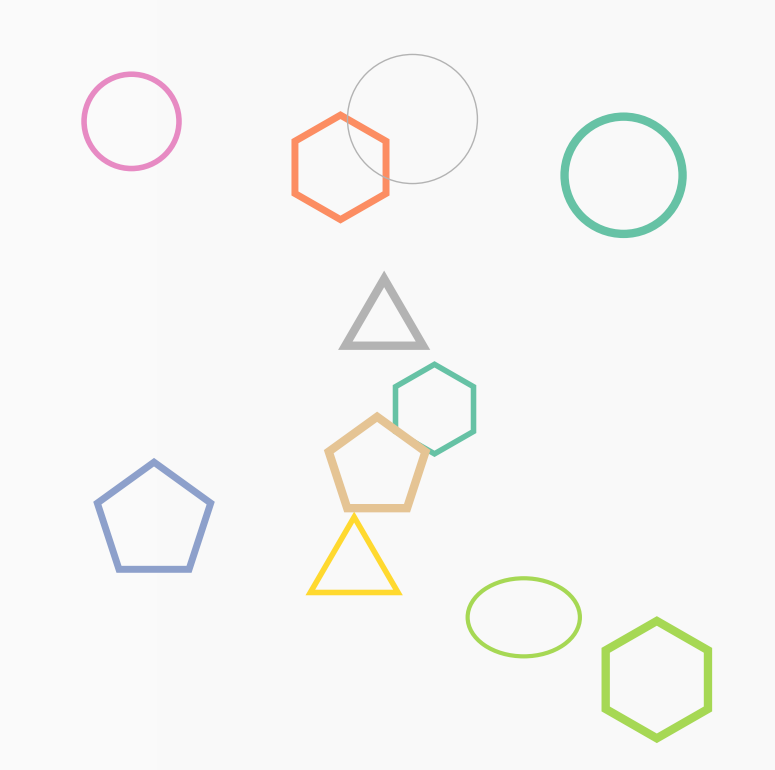[{"shape": "circle", "thickness": 3, "radius": 0.38, "center": [0.805, 0.772]}, {"shape": "hexagon", "thickness": 2, "radius": 0.29, "center": [0.561, 0.469]}, {"shape": "hexagon", "thickness": 2.5, "radius": 0.34, "center": [0.439, 0.783]}, {"shape": "pentagon", "thickness": 2.5, "radius": 0.38, "center": [0.199, 0.323]}, {"shape": "circle", "thickness": 2, "radius": 0.31, "center": [0.17, 0.842]}, {"shape": "hexagon", "thickness": 3, "radius": 0.38, "center": [0.848, 0.117]}, {"shape": "oval", "thickness": 1.5, "radius": 0.36, "center": [0.676, 0.198]}, {"shape": "triangle", "thickness": 2, "radius": 0.33, "center": [0.457, 0.263]}, {"shape": "pentagon", "thickness": 3, "radius": 0.33, "center": [0.487, 0.393]}, {"shape": "triangle", "thickness": 3, "radius": 0.29, "center": [0.496, 0.58]}, {"shape": "circle", "thickness": 0.5, "radius": 0.42, "center": [0.532, 0.845]}]